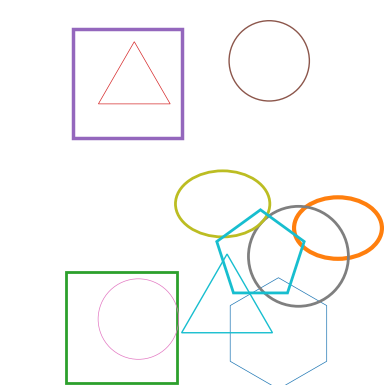[{"shape": "hexagon", "thickness": 0.5, "radius": 0.72, "center": [0.723, 0.134]}, {"shape": "oval", "thickness": 3, "radius": 0.57, "center": [0.878, 0.408]}, {"shape": "square", "thickness": 2, "radius": 0.72, "center": [0.316, 0.15]}, {"shape": "triangle", "thickness": 0.5, "radius": 0.54, "center": [0.349, 0.784]}, {"shape": "square", "thickness": 2.5, "radius": 0.71, "center": [0.332, 0.783]}, {"shape": "circle", "thickness": 1, "radius": 0.52, "center": [0.699, 0.842]}, {"shape": "circle", "thickness": 0.5, "radius": 0.52, "center": [0.359, 0.171]}, {"shape": "circle", "thickness": 2, "radius": 0.65, "center": [0.775, 0.334]}, {"shape": "oval", "thickness": 2, "radius": 0.61, "center": [0.578, 0.47]}, {"shape": "triangle", "thickness": 1, "radius": 0.68, "center": [0.59, 0.204]}, {"shape": "pentagon", "thickness": 2, "radius": 0.6, "center": [0.677, 0.336]}]